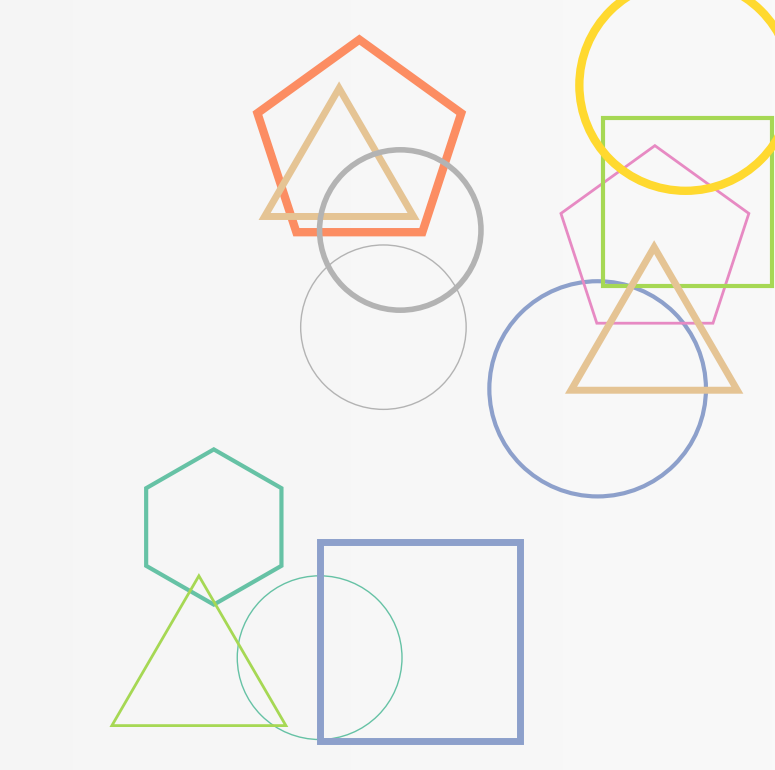[{"shape": "hexagon", "thickness": 1.5, "radius": 0.5, "center": [0.276, 0.316]}, {"shape": "circle", "thickness": 0.5, "radius": 0.53, "center": [0.412, 0.146]}, {"shape": "pentagon", "thickness": 3, "radius": 0.69, "center": [0.464, 0.81]}, {"shape": "square", "thickness": 2.5, "radius": 0.65, "center": [0.542, 0.167]}, {"shape": "circle", "thickness": 1.5, "radius": 0.7, "center": [0.771, 0.495]}, {"shape": "pentagon", "thickness": 1, "radius": 0.64, "center": [0.845, 0.683]}, {"shape": "triangle", "thickness": 1, "radius": 0.65, "center": [0.257, 0.122]}, {"shape": "square", "thickness": 1.5, "radius": 0.54, "center": [0.888, 0.738]}, {"shape": "circle", "thickness": 3, "radius": 0.69, "center": [0.885, 0.889]}, {"shape": "triangle", "thickness": 2.5, "radius": 0.62, "center": [0.844, 0.555]}, {"shape": "triangle", "thickness": 2.5, "radius": 0.55, "center": [0.438, 0.774]}, {"shape": "circle", "thickness": 2, "radius": 0.52, "center": [0.516, 0.701]}, {"shape": "circle", "thickness": 0.5, "radius": 0.53, "center": [0.495, 0.575]}]